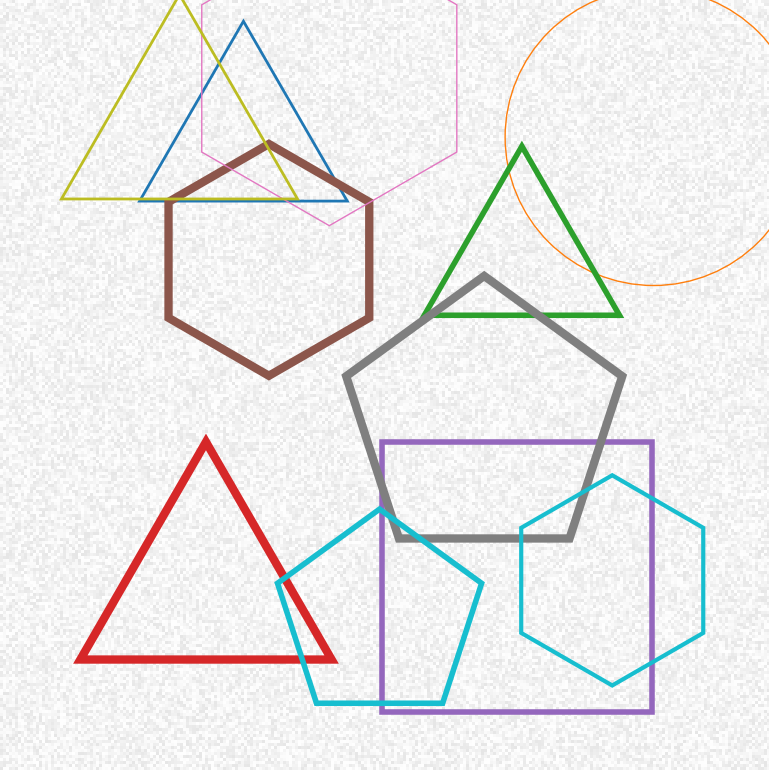[{"shape": "triangle", "thickness": 1, "radius": 0.78, "center": [0.316, 0.817]}, {"shape": "circle", "thickness": 0.5, "radius": 0.96, "center": [0.849, 0.822]}, {"shape": "triangle", "thickness": 2, "radius": 0.73, "center": [0.678, 0.664]}, {"shape": "triangle", "thickness": 3, "radius": 0.94, "center": [0.267, 0.238]}, {"shape": "square", "thickness": 2, "radius": 0.88, "center": [0.672, 0.251]}, {"shape": "hexagon", "thickness": 3, "radius": 0.75, "center": [0.349, 0.662]}, {"shape": "hexagon", "thickness": 0.5, "radius": 0.96, "center": [0.428, 0.898]}, {"shape": "pentagon", "thickness": 3, "radius": 0.94, "center": [0.629, 0.453]}, {"shape": "triangle", "thickness": 1, "radius": 0.89, "center": [0.233, 0.83]}, {"shape": "hexagon", "thickness": 1.5, "radius": 0.68, "center": [0.795, 0.246]}, {"shape": "pentagon", "thickness": 2, "radius": 0.7, "center": [0.493, 0.199]}]